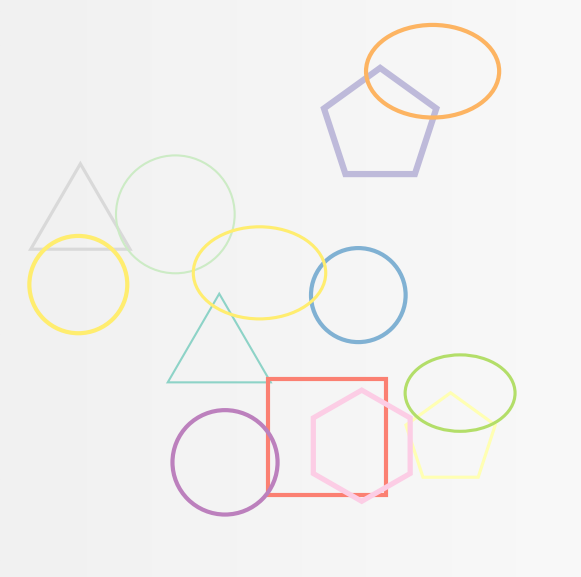[{"shape": "triangle", "thickness": 1, "radius": 0.51, "center": [0.377, 0.388]}, {"shape": "pentagon", "thickness": 1.5, "radius": 0.4, "center": [0.775, 0.238]}, {"shape": "pentagon", "thickness": 3, "radius": 0.51, "center": [0.654, 0.78]}, {"shape": "square", "thickness": 2, "radius": 0.5, "center": [0.562, 0.242]}, {"shape": "circle", "thickness": 2, "radius": 0.41, "center": [0.616, 0.488]}, {"shape": "oval", "thickness": 2, "radius": 0.57, "center": [0.744, 0.876]}, {"shape": "oval", "thickness": 1.5, "radius": 0.47, "center": [0.792, 0.318]}, {"shape": "hexagon", "thickness": 2.5, "radius": 0.48, "center": [0.622, 0.227]}, {"shape": "triangle", "thickness": 1.5, "radius": 0.49, "center": [0.138, 0.617]}, {"shape": "circle", "thickness": 2, "radius": 0.45, "center": [0.387, 0.199]}, {"shape": "circle", "thickness": 1, "radius": 0.51, "center": [0.302, 0.628]}, {"shape": "oval", "thickness": 1.5, "radius": 0.57, "center": [0.446, 0.527]}, {"shape": "circle", "thickness": 2, "radius": 0.42, "center": [0.135, 0.506]}]